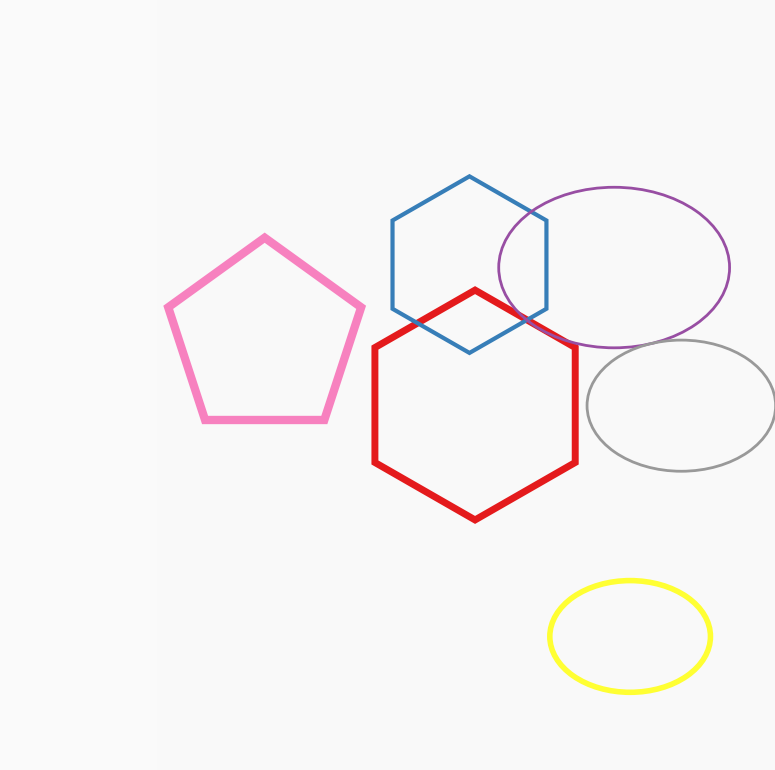[{"shape": "hexagon", "thickness": 2.5, "radius": 0.75, "center": [0.613, 0.474]}, {"shape": "hexagon", "thickness": 1.5, "radius": 0.57, "center": [0.606, 0.656]}, {"shape": "oval", "thickness": 1, "radius": 0.74, "center": [0.792, 0.653]}, {"shape": "oval", "thickness": 2, "radius": 0.52, "center": [0.813, 0.173]}, {"shape": "pentagon", "thickness": 3, "radius": 0.65, "center": [0.342, 0.56]}, {"shape": "oval", "thickness": 1, "radius": 0.61, "center": [0.879, 0.473]}]